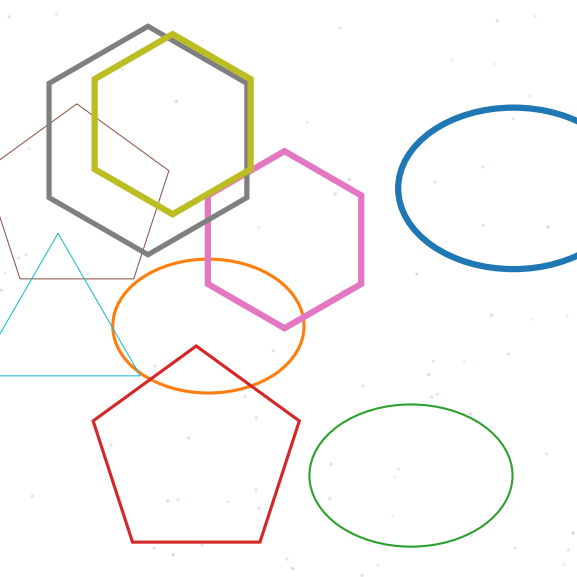[{"shape": "oval", "thickness": 3, "radius": 1.0, "center": [0.889, 0.673]}, {"shape": "oval", "thickness": 1.5, "radius": 0.83, "center": [0.361, 0.435]}, {"shape": "oval", "thickness": 1, "radius": 0.88, "center": [0.712, 0.176]}, {"shape": "pentagon", "thickness": 1.5, "radius": 0.94, "center": [0.34, 0.212]}, {"shape": "pentagon", "thickness": 0.5, "radius": 0.84, "center": [0.133, 0.652]}, {"shape": "hexagon", "thickness": 3, "radius": 0.77, "center": [0.493, 0.584]}, {"shape": "hexagon", "thickness": 2.5, "radius": 0.99, "center": [0.256, 0.756]}, {"shape": "hexagon", "thickness": 3, "radius": 0.78, "center": [0.299, 0.784]}, {"shape": "triangle", "thickness": 0.5, "radius": 0.82, "center": [0.101, 0.431]}]